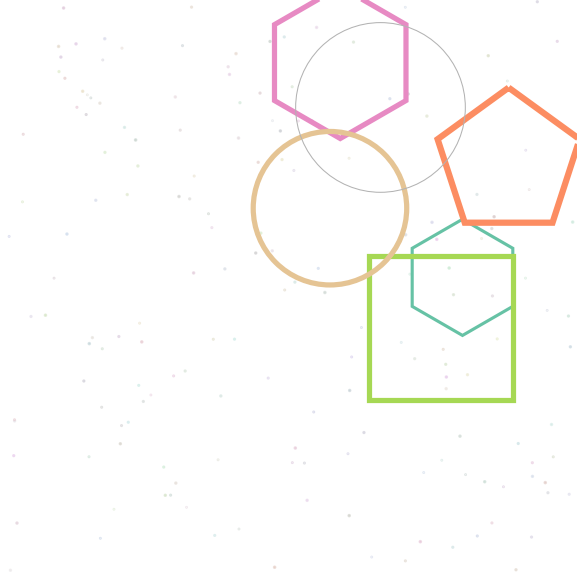[{"shape": "hexagon", "thickness": 1.5, "radius": 0.5, "center": [0.801, 0.519]}, {"shape": "pentagon", "thickness": 3, "radius": 0.65, "center": [0.881, 0.718]}, {"shape": "hexagon", "thickness": 2.5, "radius": 0.66, "center": [0.589, 0.891]}, {"shape": "square", "thickness": 2.5, "radius": 0.62, "center": [0.764, 0.432]}, {"shape": "circle", "thickness": 2.5, "radius": 0.66, "center": [0.571, 0.639]}, {"shape": "circle", "thickness": 0.5, "radius": 0.73, "center": [0.659, 0.813]}]